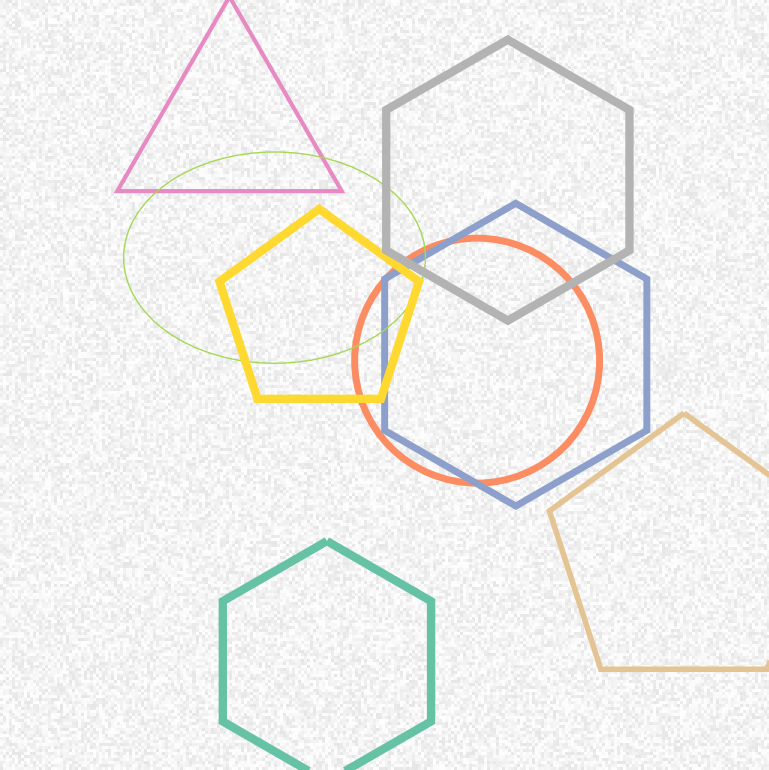[{"shape": "hexagon", "thickness": 3, "radius": 0.78, "center": [0.425, 0.141]}, {"shape": "circle", "thickness": 2.5, "radius": 0.8, "center": [0.62, 0.532]}, {"shape": "hexagon", "thickness": 2.5, "radius": 0.98, "center": [0.67, 0.539]}, {"shape": "triangle", "thickness": 1.5, "radius": 0.84, "center": [0.298, 0.836]}, {"shape": "oval", "thickness": 0.5, "radius": 0.98, "center": [0.357, 0.665]}, {"shape": "pentagon", "thickness": 3, "radius": 0.68, "center": [0.415, 0.592]}, {"shape": "pentagon", "thickness": 2, "radius": 0.92, "center": [0.888, 0.28]}, {"shape": "hexagon", "thickness": 3, "radius": 0.91, "center": [0.66, 0.766]}]